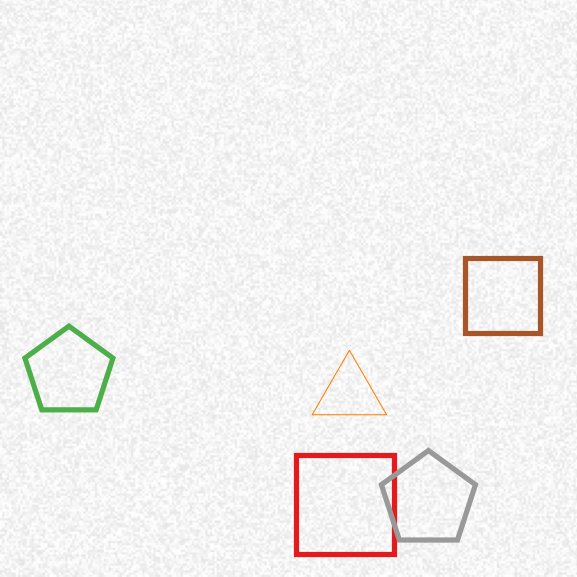[{"shape": "square", "thickness": 2.5, "radius": 0.43, "center": [0.598, 0.126]}, {"shape": "pentagon", "thickness": 2.5, "radius": 0.4, "center": [0.119, 0.354]}, {"shape": "triangle", "thickness": 0.5, "radius": 0.37, "center": [0.605, 0.318]}, {"shape": "square", "thickness": 2.5, "radius": 0.33, "center": [0.871, 0.488]}, {"shape": "pentagon", "thickness": 2.5, "radius": 0.43, "center": [0.742, 0.133]}]